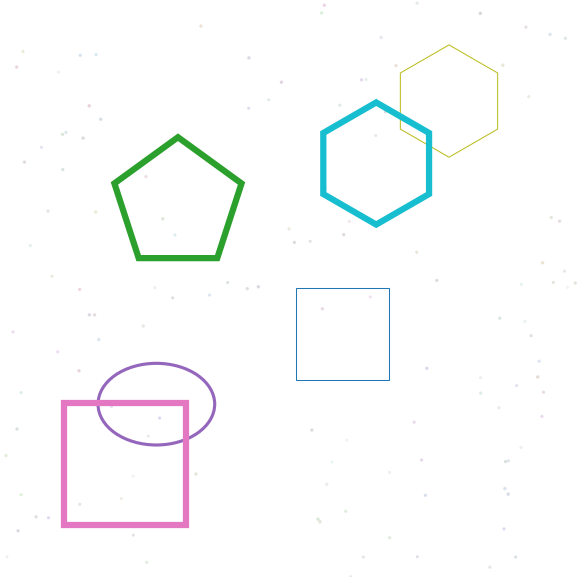[{"shape": "square", "thickness": 0.5, "radius": 0.4, "center": [0.593, 0.421]}, {"shape": "pentagon", "thickness": 3, "radius": 0.58, "center": [0.308, 0.646]}, {"shape": "oval", "thickness": 1.5, "radius": 0.51, "center": [0.271, 0.299]}, {"shape": "square", "thickness": 3, "radius": 0.53, "center": [0.216, 0.196]}, {"shape": "hexagon", "thickness": 0.5, "radius": 0.49, "center": [0.777, 0.824]}, {"shape": "hexagon", "thickness": 3, "radius": 0.53, "center": [0.651, 0.716]}]